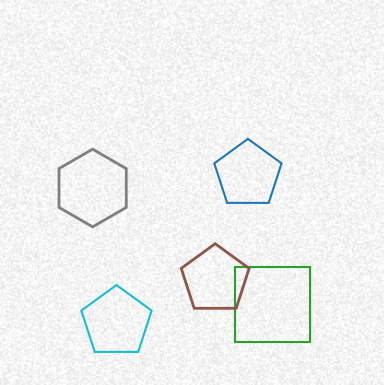[{"shape": "pentagon", "thickness": 1.5, "radius": 0.46, "center": [0.644, 0.547]}, {"shape": "square", "thickness": 1.5, "radius": 0.49, "center": [0.708, 0.21]}, {"shape": "pentagon", "thickness": 2, "radius": 0.46, "center": [0.559, 0.274]}, {"shape": "hexagon", "thickness": 2, "radius": 0.5, "center": [0.241, 0.512]}, {"shape": "pentagon", "thickness": 1.5, "radius": 0.48, "center": [0.303, 0.164]}]